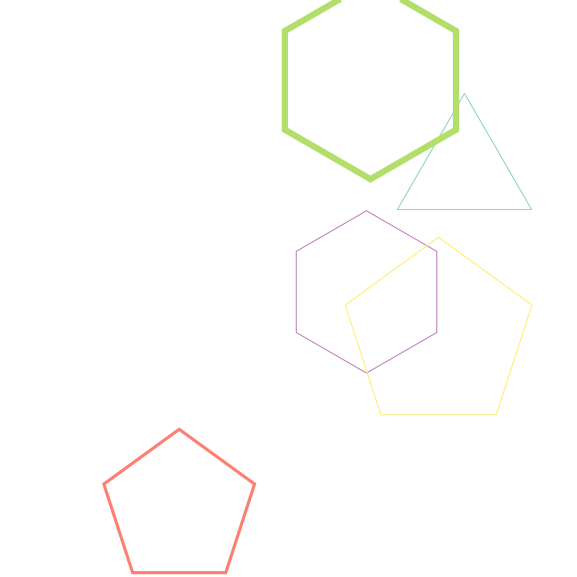[{"shape": "triangle", "thickness": 0.5, "radius": 0.67, "center": [0.804, 0.703]}, {"shape": "pentagon", "thickness": 1.5, "radius": 0.69, "center": [0.31, 0.119]}, {"shape": "hexagon", "thickness": 3, "radius": 0.86, "center": [0.641, 0.86]}, {"shape": "hexagon", "thickness": 0.5, "radius": 0.7, "center": [0.635, 0.494]}, {"shape": "pentagon", "thickness": 0.5, "radius": 0.85, "center": [0.759, 0.418]}]